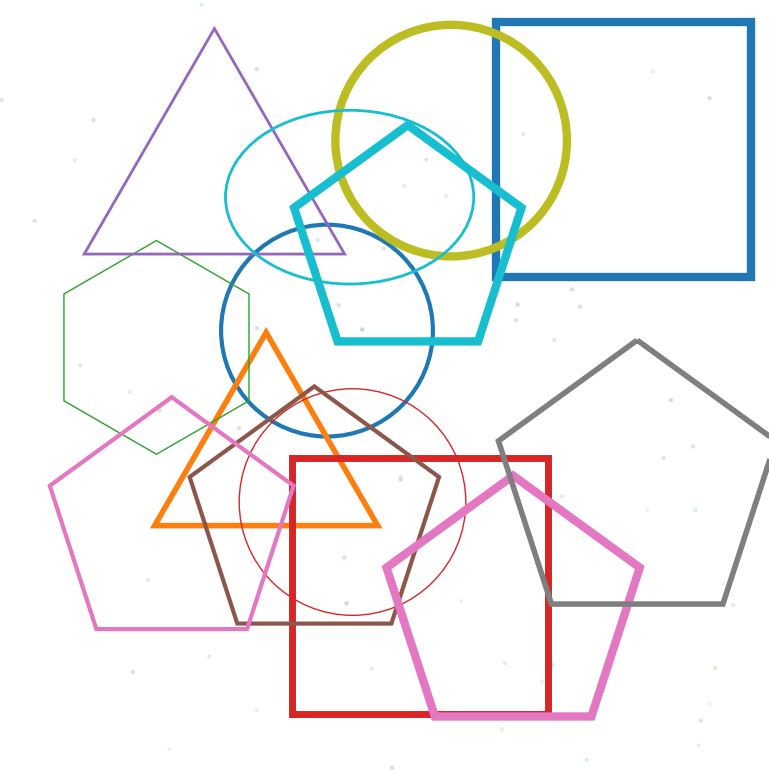[{"shape": "square", "thickness": 3, "radius": 0.83, "center": [0.809, 0.806]}, {"shape": "circle", "thickness": 1.5, "radius": 0.69, "center": [0.425, 0.571]}, {"shape": "triangle", "thickness": 2, "radius": 0.84, "center": [0.346, 0.401]}, {"shape": "hexagon", "thickness": 0.5, "radius": 0.69, "center": [0.203, 0.549]}, {"shape": "circle", "thickness": 0.5, "radius": 0.74, "center": [0.458, 0.348]}, {"shape": "square", "thickness": 2.5, "radius": 0.83, "center": [0.546, 0.239]}, {"shape": "triangle", "thickness": 1, "radius": 0.98, "center": [0.278, 0.768]}, {"shape": "pentagon", "thickness": 1.5, "radius": 0.85, "center": [0.408, 0.328]}, {"shape": "pentagon", "thickness": 3, "radius": 0.86, "center": [0.666, 0.209]}, {"shape": "pentagon", "thickness": 1.5, "radius": 0.83, "center": [0.223, 0.318]}, {"shape": "pentagon", "thickness": 2, "radius": 0.95, "center": [0.827, 0.369]}, {"shape": "circle", "thickness": 3, "radius": 0.75, "center": [0.586, 0.817]}, {"shape": "pentagon", "thickness": 3, "radius": 0.78, "center": [0.53, 0.682]}, {"shape": "oval", "thickness": 1, "radius": 0.81, "center": [0.454, 0.744]}]